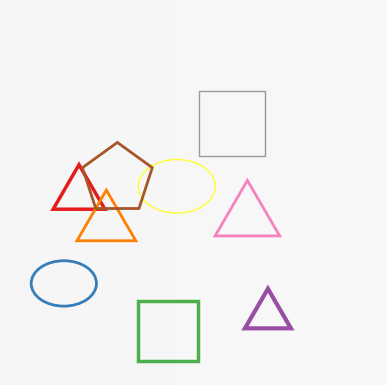[{"shape": "triangle", "thickness": 2.5, "radius": 0.39, "center": [0.204, 0.495]}, {"shape": "oval", "thickness": 2, "radius": 0.42, "center": [0.165, 0.264]}, {"shape": "square", "thickness": 2.5, "radius": 0.38, "center": [0.433, 0.14]}, {"shape": "triangle", "thickness": 3, "radius": 0.34, "center": [0.691, 0.181]}, {"shape": "triangle", "thickness": 2, "radius": 0.44, "center": [0.275, 0.418]}, {"shape": "oval", "thickness": 1, "radius": 0.5, "center": [0.456, 0.516]}, {"shape": "pentagon", "thickness": 2, "radius": 0.47, "center": [0.303, 0.535]}, {"shape": "triangle", "thickness": 2, "radius": 0.48, "center": [0.638, 0.435]}, {"shape": "square", "thickness": 1, "radius": 0.42, "center": [0.599, 0.68]}]